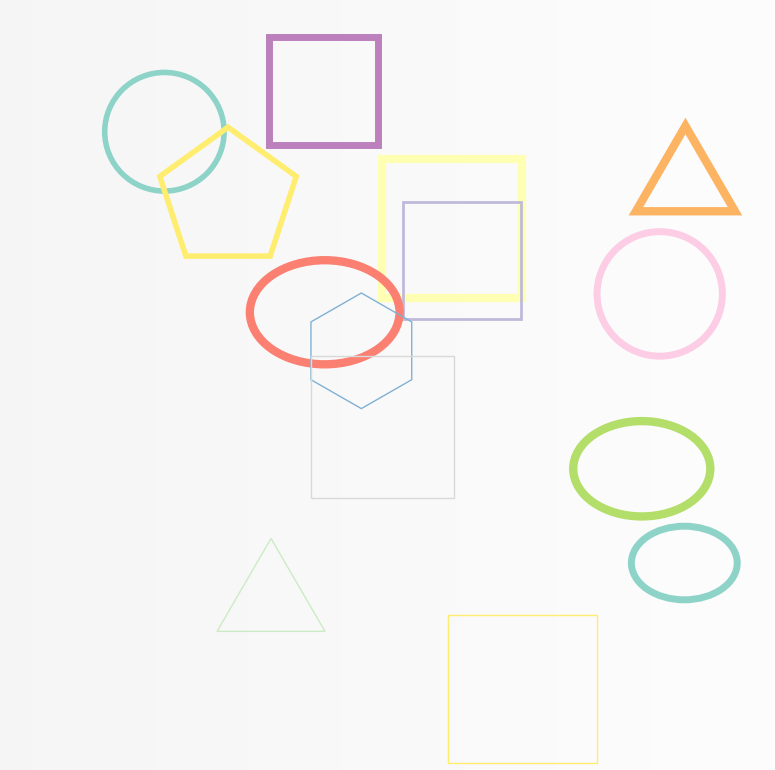[{"shape": "circle", "thickness": 2, "radius": 0.39, "center": [0.212, 0.829]}, {"shape": "oval", "thickness": 2.5, "radius": 0.34, "center": [0.883, 0.269]}, {"shape": "square", "thickness": 3, "radius": 0.45, "center": [0.583, 0.704]}, {"shape": "square", "thickness": 1, "radius": 0.38, "center": [0.596, 0.662]}, {"shape": "oval", "thickness": 3, "radius": 0.48, "center": [0.419, 0.594]}, {"shape": "hexagon", "thickness": 0.5, "radius": 0.38, "center": [0.466, 0.544]}, {"shape": "triangle", "thickness": 3, "radius": 0.37, "center": [0.884, 0.763]}, {"shape": "oval", "thickness": 3, "radius": 0.44, "center": [0.828, 0.391]}, {"shape": "circle", "thickness": 2.5, "radius": 0.4, "center": [0.851, 0.618]}, {"shape": "square", "thickness": 0.5, "radius": 0.46, "center": [0.493, 0.446]}, {"shape": "square", "thickness": 2.5, "radius": 0.35, "center": [0.417, 0.882]}, {"shape": "triangle", "thickness": 0.5, "radius": 0.4, "center": [0.35, 0.22]}, {"shape": "pentagon", "thickness": 2, "radius": 0.46, "center": [0.294, 0.742]}, {"shape": "square", "thickness": 0.5, "radius": 0.48, "center": [0.674, 0.105]}]